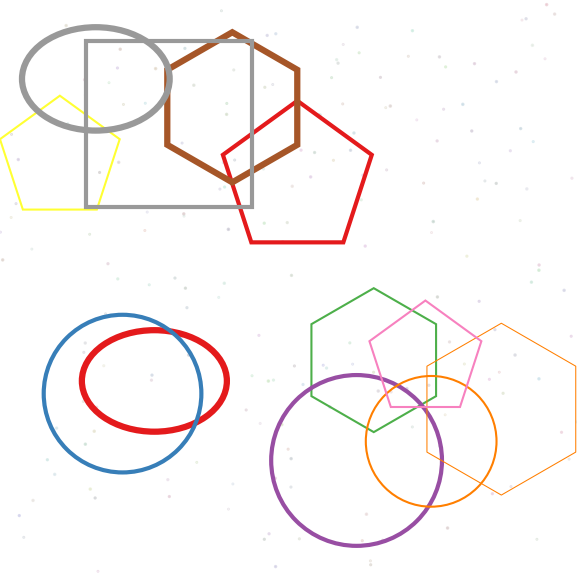[{"shape": "pentagon", "thickness": 2, "radius": 0.68, "center": [0.515, 0.689]}, {"shape": "oval", "thickness": 3, "radius": 0.63, "center": [0.267, 0.34]}, {"shape": "circle", "thickness": 2, "radius": 0.68, "center": [0.212, 0.318]}, {"shape": "hexagon", "thickness": 1, "radius": 0.62, "center": [0.647, 0.375]}, {"shape": "circle", "thickness": 2, "radius": 0.74, "center": [0.617, 0.202]}, {"shape": "circle", "thickness": 1, "radius": 0.57, "center": [0.747, 0.235]}, {"shape": "hexagon", "thickness": 0.5, "radius": 0.74, "center": [0.868, 0.291]}, {"shape": "pentagon", "thickness": 1, "radius": 0.54, "center": [0.104, 0.724]}, {"shape": "hexagon", "thickness": 3, "radius": 0.65, "center": [0.402, 0.813]}, {"shape": "pentagon", "thickness": 1, "radius": 0.51, "center": [0.737, 0.377]}, {"shape": "square", "thickness": 2, "radius": 0.72, "center": [0.292, 0.785]}, {"shape": "oval", "thickness": 3, "radius": 0.64, "center": [0.166, 0.863]}]